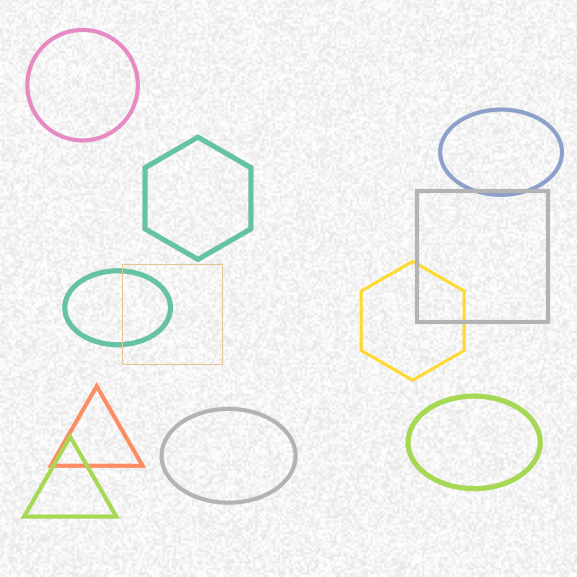[{"shape": "oval", "thickness": 2.5, "radius": 0.46, "center": [0.204, 0.466]}, {"shape": "hexagon", "thickness": 2.5, "radius": 0.53, "center": [0.343, 0.656]}, {"shape": "triangle", "thickness": 2, "radius": 0.46, "center": [0.167, 0.238]}, {"shape": "oval", "thickness": 2, "radius": 0.53, "center": [0.868, 0.736]}, {"shape": "circle", "thickness": 2, "radius": 0.48, "center": [0.143, 0.852]}, {"shape": "triangle", "thickness": 2, "radius": 0.46, "center": [0.122, 0.151]}, {"shape": "oval", "thickness": 2.5, "radius": 0.57, "center": [0.821, 0.233]}, {"shape": "hexagon", "thickness": 1.5, "radius": 0.51, "center": [0.715, 0.444]}, {"shape": "square", "thickness": 0.5, "radius": 0.43, "center": [0.298, 0.455]}, {"shape": "oval", "thickness": 2, "radius": 0.58, "center": [0.396, 0.21]}, {"shape": "square", "thickness": 2, "radius": 0.57, "center": [0.836, 0.555]}]